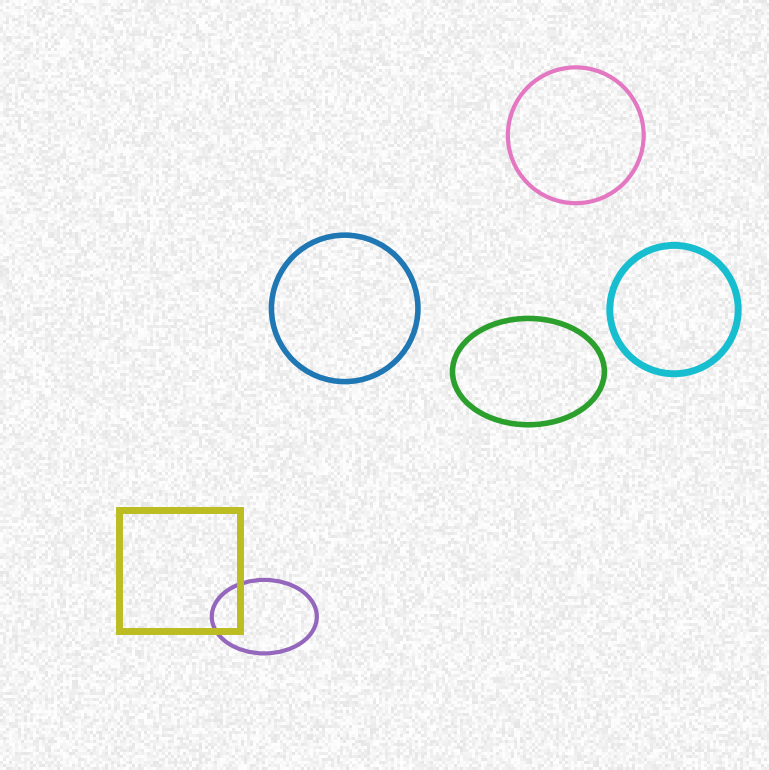[{"shape": "circle", "thickness": 2, "radius": 0.48, "center": [0.448, 0.6]}, {"shape": "oval", "thickness": 2, "radius": 0.49, "center": [0.686, 0.517]}, {"shape": "oval", "thickness": 1.5, "radius": 0.34, "center": [0.343, 0.199]}, {"shape": "circle", "thickness": 1.5, "radius": 0.44, "center": [0.748, 0.824]}, {"shape": "square", "thickness": 2.5, "radius": 0.39, "center": [0.233, 0.259]}, {"shape": "circle", "thickness": 2.5, "radius": 0.42, "center": [0.875, 0.598]}]